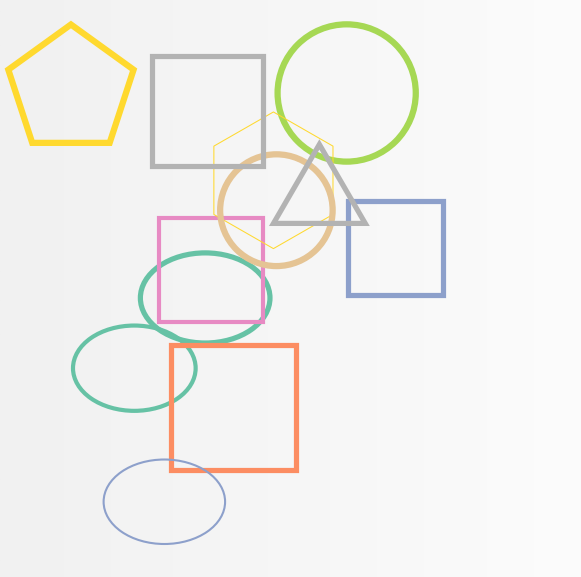[{"shape": "oval", "thickness": 2, "radius": 0.53, "center": [0.231, 0.362]}, {"shape": "oval", "thickness": 2.5, "radius": 0.56, "center": [0.353, 0.483]}, {"shape": "square", "thickness": 2.5, "radius": 0.54, "center": [0.402, 0.293]}, {"shape": "oval", "thickness": 1, "radius": 0.52, "center": [0.283, 0.13]}, {"shape": "square", "thickness": 2.5, "radius": 0.41, "center": [0.68, 0.57]}, {"shape": "square", "thickness": 2, "radius": 0.45, "center": [0.363, 0.532]}, {"shape": "circle", "thickness": 3, "radius": 0.59, "center": [0.596, 0.838]}, {"shape": "hexagon", "thickness": 0.5, "radius": 0.59, "center": [0.47, 0.687]}, {"shape": "pentagon", "thickness": 3, "radius": 0.57, "center": [0.122, 0.843]}, {"shape": "circle", "thickness": 3, "radius": 0.48, "center": [0.476, 0.635]}, {"shape": "triangle", "thickness": 2.5, "radius": 0.46, "center": [0.549, 0.658]}, {"shape": "square", "thickness": 2.5, "radius": 0.48, "center": [0.357, 0.807]}]